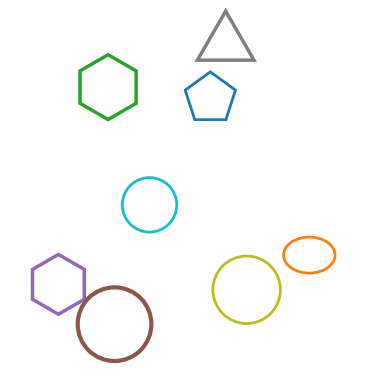[{"shape": "pentagon", "thickness": 2, "radius": 0.34, "center": [0.546, 0.745]}, {"shape": "oval", "thickness": 2, "radius": 0.33, "center": [0.803, 0.337]}, {"shape": "hexagon", "thickness": 2.5, "radius": 0.42, "center": [0.281, 0.774]}, {"shape": "hexagon", "thickness": 2.5, "radius": 0.39, "center": [0.152, 0.261]}, {"shape": "circle", "thickness": 3, "radius": 0.48, "center": [0.297, 0.158]}, {"shape": "triangle", "thickness": 2.5, "radius": 0.42, "center": [0.586, 0.886]}, {"shape": "circle", "thickness": 2, "radius": 0.44, "center": [0.641, 0.247]}, {"shape": "circle", "thickness": 2, "radius": 0.35, "center": [0.388, 0.468]}]